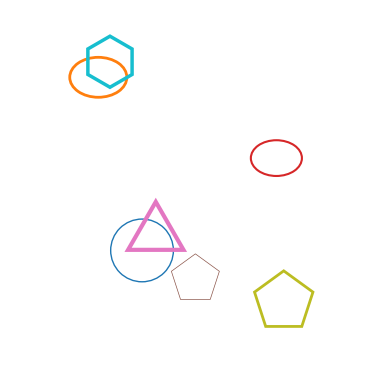[{"shape": "circle", "thickness": 1, "radius": 0.41, "center": [0.369, 0.35]}, {"shape": "oval", "thickness": 2, "radius": 0.37, "center": [0.255, 0.799]}, {"shape": "oval", "thickness": 1.5, "radius": 0.33, "center": [0.718, 0.589]}, {"shape": "pentagon", "thickness": 0.5, "radius": 0.33, "center": [0.507, 0.275]}, {"shape": "triangle", "thickness": 3, "radius": 0.42, "center": [0.405, 0.393]}, {"shape": "pentagon", "thickness": 2, "radius": 0.4, "center": [0.737, 0.217]}, {"shape": "hexagon", "thickness": 2.5, "radius": 0.33, "center": [0.286, 0.84]}]